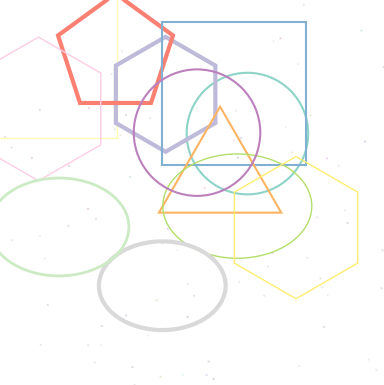[{"shape": "circle", "thickness": 1.5, "radius": 0.79, "center": [0.643, 0.653]}, {"shape": "square", "thickness": 1, "radius": 1.0, "center": [0.103, 0.84]}, {"shape": "hexagon", "thickness": 3, "radius": 0.75, "center": [0.43, 0.755]}, {"shape": "pentagon", "thickness": 3, "radius": 0.78, "center": [0.3, 0.859]}, {"shape": "square", "thickness": 1.5, "radius": 0.93, "center": [0.608, 0.757]}, {"shape": "triangle", "thickness": 1.5, "radius": 0.92, "center": [0.572, 0.539]}, {"shape": "oval", "thickness": 1, "radius": 0.97, "center": [0.616, 0.465]}, {"shape": "hexagon", "thickness": 1, "radius": 0.93, "center": [0.1, 0.717]}, {"shape": "oval", "thickness": 3, "radius": 0.82, "center": [0.422, 0.258]}, {"shape": "circle", "thickness": 1.5, "radius": 0.82, "center": [0.512, 0.655]}, {"shape": "oval", "thickness": 2, "radius": 0.91, "center": [0.153, 0.41]}, {"shape": "hexagon", "thickness": 1, "radius": 0.92, "center": [0.769, 0.409]}]